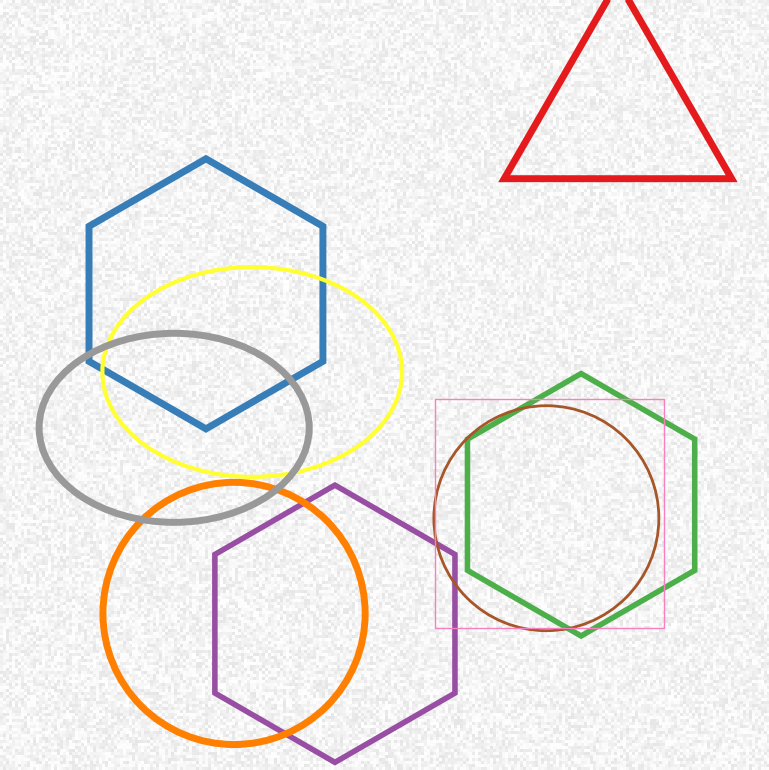[{"shape": "triangle", "thickness": 2.5, "radius": 0.85, "center": [0.803, 0.853]}, {"shape": "hexagon", "thickness": 2.5, "radius": 0.88, "center": [0.267, 0.618]}, {"shape": "hexagon", "thickness": 2, "radius": 0.85, "center": [0.755, 0.344]}, {"shape": "hexagon", "thickness": 2, "radius": 0.9, "center": [0.435, 0.19]}, {"shape": "circle", "thickness": 2.5, "radius": 0.85, "center": [0.304, 0.203]}, {"shape": "oval", "thickness": 1.5, "radius": 0.97, "center": [0.328, 0.517]}, {"shape": "circle", "thickness": 1, "radius": 0.73, "center": [0.71, 0.327]}, {"shape": "square", "thickness": 0.5, "radius": 0.74, "center": [0.713, 0.333]}, {"shape": "oval", "thickness": 2.5, "radius": 0.88, "center": [0.226, 0.444]}]